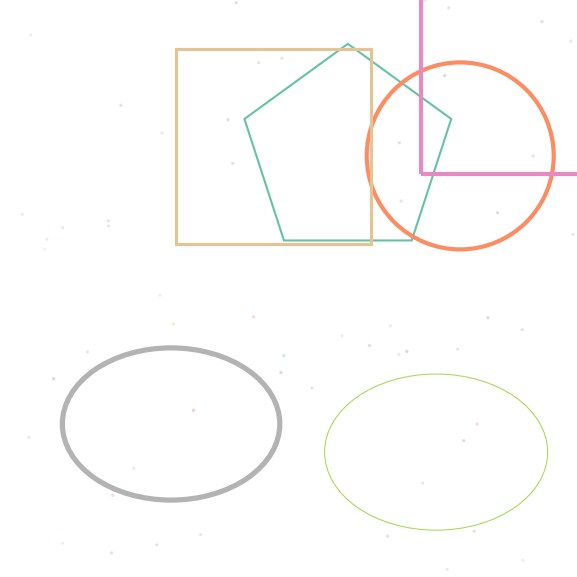[{"shape": "pentagon", "thickness": 1, "radius": 0.94, "center": [0.602, 0.735]}, {"shape": "circle", "thickness": 2, "radius": 0.81, "center": [0.797, 0.729]}, {"shape": "square", "thickness": 2, "radius": 0.82, "center": [0.894, 0.864]}, {"shape": "oval", "thickness": 0.5, "radius": 0.97, "center": [0.755, 0.216]}, {"shape": "square", "thickness": 1.5, "radius": 0.84, "center": [0.474, 0.745]}, {"shape": "oval", "thickness": 2.5, "radius": 0.94, "center": [0.296, 0.265]}]